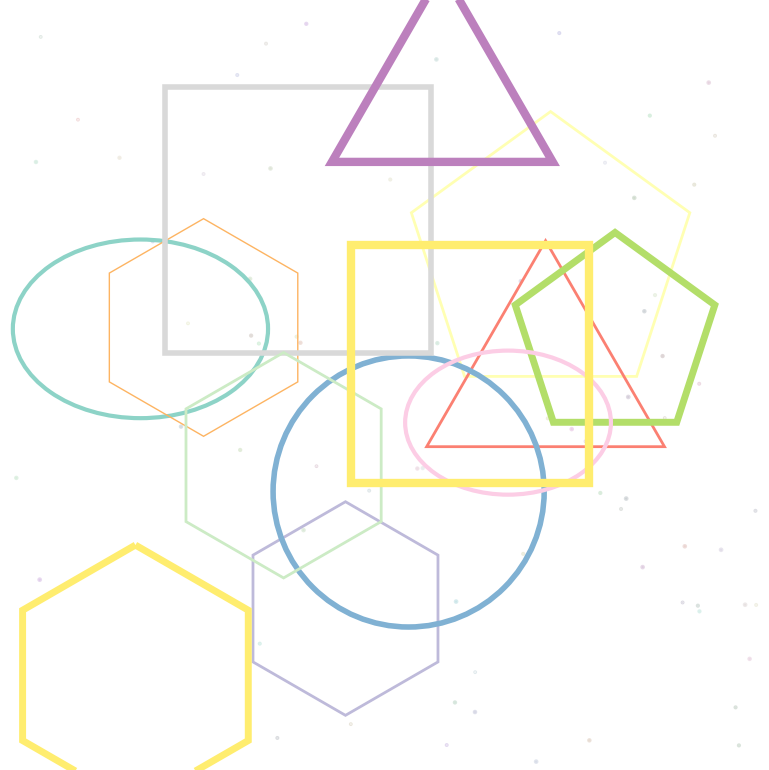[{"shape": "oval", "thickness": 1.5, "radius": 0.83, "center": [0.182, 0.573]}, {"shape": "pentagon", "thickness": 1, "radius": 0.95, "center": [0.715, 0.665]}, {"shape": "hexagon", "thickness": 1, "radius": 0.69, "center": [0.449, 0.21]}, {"shape": "triangle", "thickness": 1, "radius": 0.89, "center": [0.709, 0.509]}, {"shape": "circle", "thickness": 2, "radius": 0.88, "center": [0.531, 0.362]}, {"shape": "hexagon", "thickness": 0.5, "radius": 0.71, "center": [0.264, 0.575]}, {"shape": "pentagon", "thickness": 2.5, "radius": 0.68, "center": [0.799, 0.562]}, {"shape": "oval", "thickness": 1.5, "radius": 0.67, "center": [0.66, 0.451]}, {"shape": "square", "thickness": 2, "radius": 0.86, "center": [0.387, 0.714]}, {"shape": "triangle", "thickness": 3, "radius": 0.83, "center": [0.574, 0.873]}, {"shape": "hexagon", "thickness": 1, "radius": 0.73, "center": [0.368, 0.396]}, {"shape": "square", "thickness": 3, "radius": 0.77, "center": [0.61, 0.527]}, {"shape": "hexagon", "thickness": 2.5, "radius": 0.85, "center": [0.176, 0.123]}]